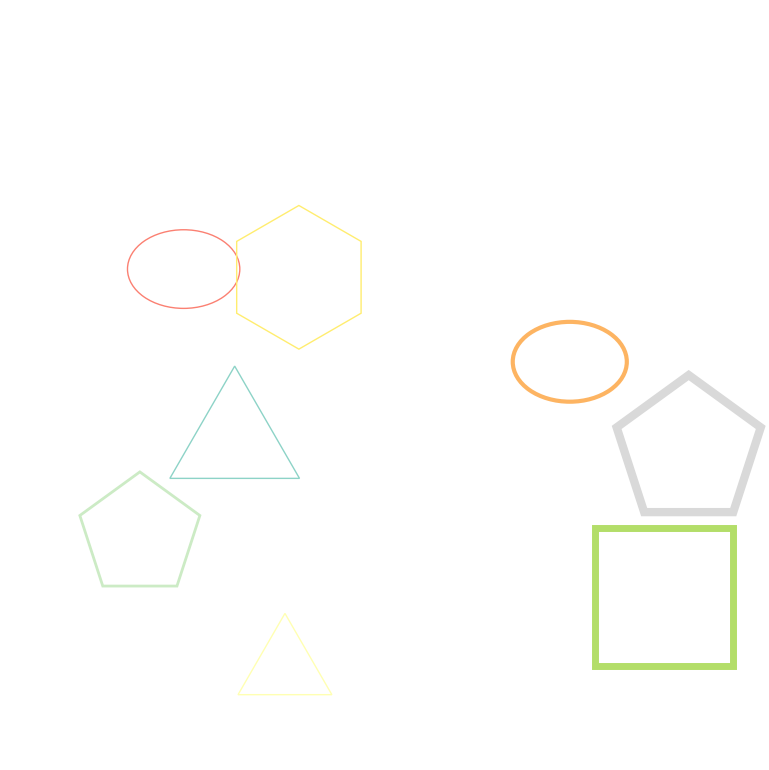[{"shape": "triangle", "thickness": 0.5, "radius": 0.49, "center": [0.305, 0.427]}, {"shape": "triangle", "thickness": 0.5, "radius": 0.35, "center": [0.37, 0.133]}, {"shape": "oval", "thickness": 0.5, "radius": 0.36, "center": [0.239, 0.651]}, {"shape": "oval", "thickness": 1.5, "radius": 0.37, "center": [0.74, 0.53]}, {"shape": "square", "thickness": 2.5, "radius": 0.45, "center": [0.863, 0.224]}, {"shape": "pentagon", "thickness": 3, "radius": 0.49, "center": [0.894, 0.415]}, {"shape": "pentagon", "thickness": 1, "radius": 0.41, "center": [0.182, 0.305]}, {"shape": "hexagon", "thickness": 0.5, "radius": 0.47, "center": [0.388, 0.64]}]